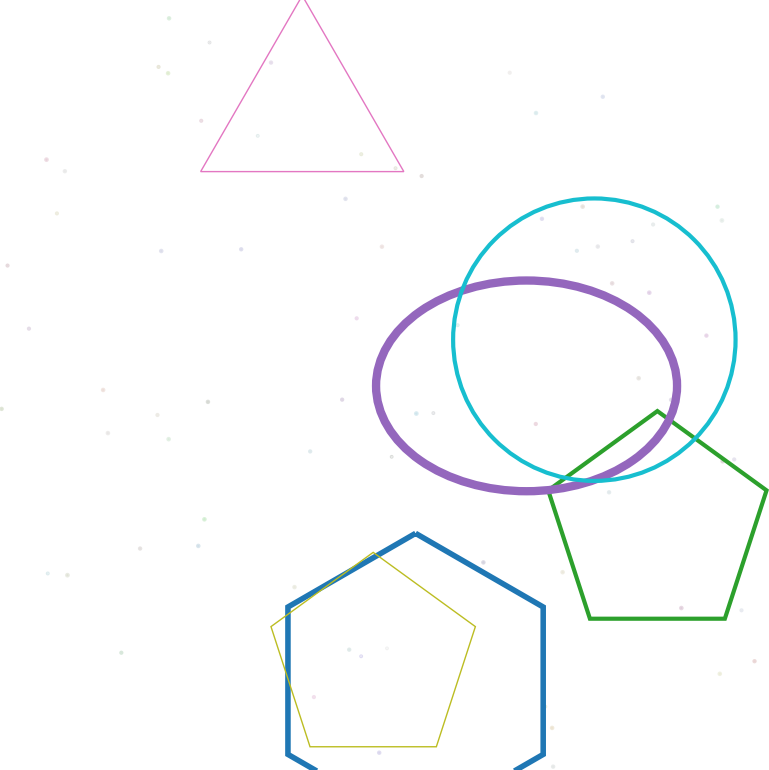[{"shape": "hexagon", "thickness": 2, "radius": 0.96, "center": [0.54, 0.116]}, {"shape": "pentagon", "thickness": 1.5, "radius": 0.75, "center": [0.854, 0.317]}, {"shape": "oval", "thickness": 3, "radius": 0.98, "center": [0.684, 0.499]}, {"shape": "triangle", "thickness": 0.5, "radius": 0.76, "center": [0.393, 0.853]}, {"shape": "pentagon", "thickness": 0.5, "radius": 0.7, "center": [0.485, 0.143]}, {"shape": "circle", "thickness": 1.5, "radius": 0.92, "center": [0.772, 0.559]}]